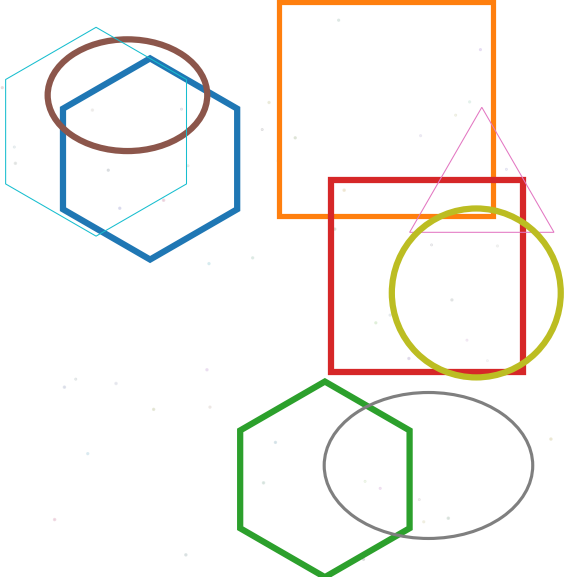[{"shape": "hexagon", "thickness": 3, "radius": 0.87, "center": [0.26, 0.724]}, {"shape": "square", "thickness": 2.5, "radius": 0.93, "center": [0.668, 0.81]}, {"shape": "hexagon", "thickness": 3, "radius": 0.85, "center": [0.563, 0.169]}, {"shape": "square", "thickness": 3, "radius": 0.83, "center": [0.739, 0.522]}, {"shape": "oval", "thickness": 3, "radius": 0.69, "center": [0.221, 0.834]}, {"shape": "triangle", "thickness": 0.5, "radius": 0.72, "center": [0.834, 0.669]}, {"shape": "oval", "thickness": 1.5, "radius": 0.9, "center": [0.742, 0.193]}, {"shape": "circle", "thickness": 3, "radius": 0.73, "center": [0.825, 0.492]}, {"shape": "hexagon", "thickness": 0.5, "radius": 0.9, "center": [0.166, 0.771]}]